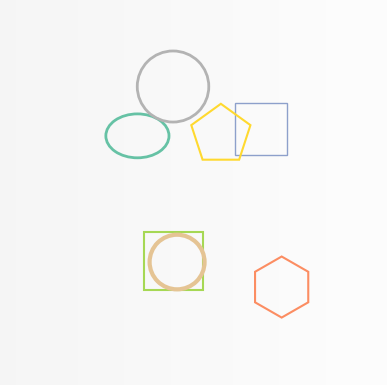[{"shape": "oval", "thickness": 2, "radius": 0.41, "center": [0.355, 0.647]}, {"shape": "hexagon", "thickness": 1.5, "radius": 0.4, "center": [0.727, 0.254]}, {"shape": "square", "thickness": 1, "radius": 0.34, "center": [0.674, 0.665]}, {"shape": "square", "thickness": 1.5, "radius": 0.38, "center": [0.447, 0.321]}, {"shape": "pentagon", "thickness": 1.5, "radius": 0.4, "center": [0.57, 0.65]}, {"shape": "circle", "thickness": 3, "radius": 0.35, "center": [0.457, 0.319]}, {"shape": "circle", "thickness": 2, "radius": 0.46, "center": [0.447, 0.775]}]